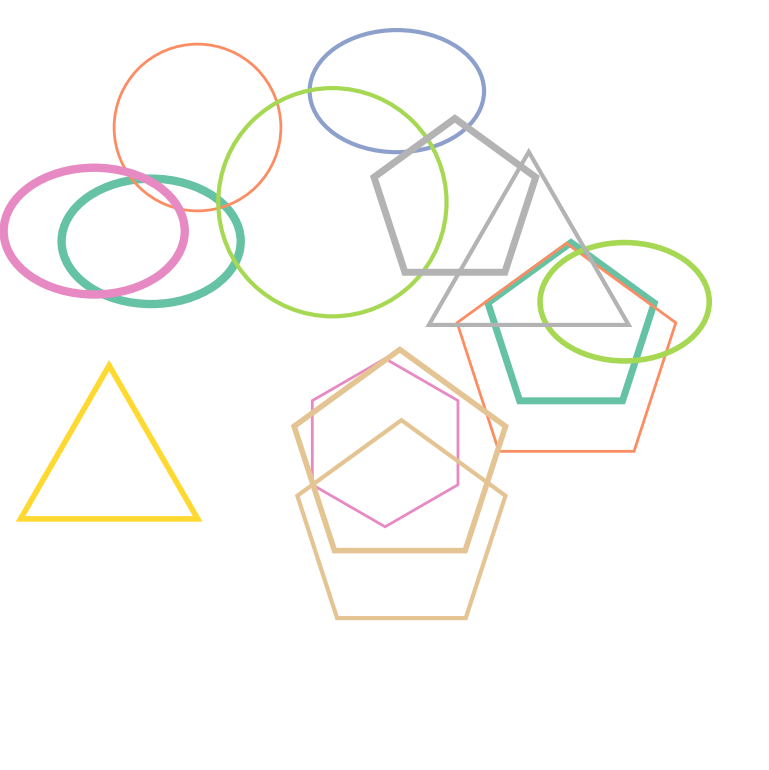[{"shape": "oval", "thickness": 3, "radius": 0.58, "center": [0.196, 0.687]}, {"shape": "pentagon", "thickness": 2.5, "radius": 0.57, "center": [0.742, 0.571]}, {"shape": "pentagon", "thickness": 1, "radius": 0.75, "center": [0.736, 0.535]}, {"shape": "circle", "thickness": 1, "radius": 0.54, "center": [0.256, 0.834]}, {"shape": "oval", "thickness": 1.5, "radius": 0.57, "center": [0.515, 0.882]}, {"shape": "hexagon", "thickness": 1, "radius": 0.55, "center": [0.5, 0.425]}, {"shape": "oval", "thickness": 3, "radius": 0.59, "center": [0.122, 0.7]}, {"shape": "oval", "thickness": 2, "radius": 0.55, "center": [0.811, 0.608]}, {"shape": "circle", "thickness": 1.5, "radius": 0.74, "center": [0.432, 0.737]}, {"shape": "triangle", "thickness": 2, "radius": 0.66, "center": [0.142, 0.393]}, {"shape": "pentagon", "thickness": 1.5, "radius": 0.71, "center": [0.521, 0.312]}, {"shape": "pentagon", "thickness": 2, "radius": 0.72, "center": [0.519, 0.402]}, {"shape": "pentagon", "thickness": 2.5, "radius": 0.55, "center": [0.591, 0.736]}, {"shape": "triangle", "thickness": 1.5, "radius": 0.75, "center": [0.687, 0.653]}]